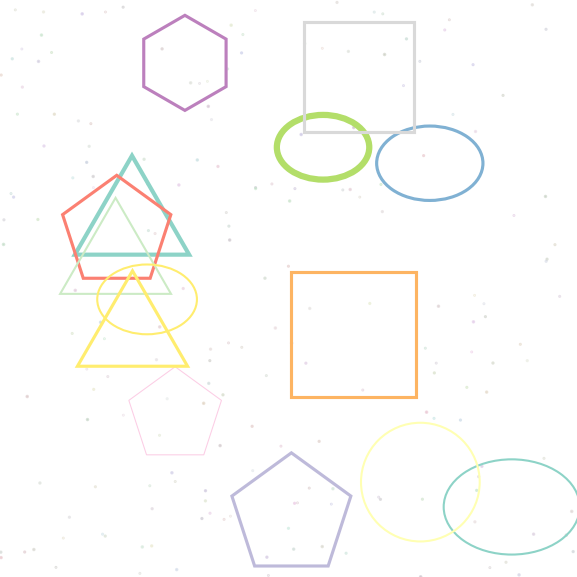[{"shape": "oval", "thickness": 1, "radius": 0.59, "center": [0.886, 0.121]}, {"shape": "triangle", "thickness": 2, "radius": 0.57, "center": [0.229, 0.615]}, {"shape": "circle", "thickness": 1, "radius": 0.51, "center": [0.728, 0.164]}, {"shape": "pentagon", "thickness": 1.5, "radius": 0.54, "center": [0.505, 0.107]}, {"shape": "pentagon", "thickness": 1.5, "radius": 0.49, "center": [0.202, 0.597]}, {"shape": "oval", "thickness": 1.5, "radius": 0.46, "center": [0.744, 0.716]}, {"shape": "square", "thickness": 1.5, "radius": 0.54, "center": [0.613, 0.42]}, {"shape": "oval", "thickness": 3, "radius": 0.4, "center": [0.559, 0.744]}, {"shape": "pentagon", "thickness": 0.5, "radius": 0.42, "center": [0.303, 0.28]}, {"shape": "square", "thickness": 1.5, "radius": 0.48, "center": [0.621, 0.867]}, {"shape": "hexagon", "thickness": 1.5, "radius": 0.41, "center": [0.32, 0.89]}, {"shape": "triangle", "thickness": 1, "radius": 0.55, "center": [0.2, 0.546]}, {"shape": "triangle", "thickness": 1.5, "radius": 0.55, "center": [0.229, 0.42]}, {"shape": "oval", "thickness": 1, "radius": 0.43, "center": [0.255, 0.481]}]